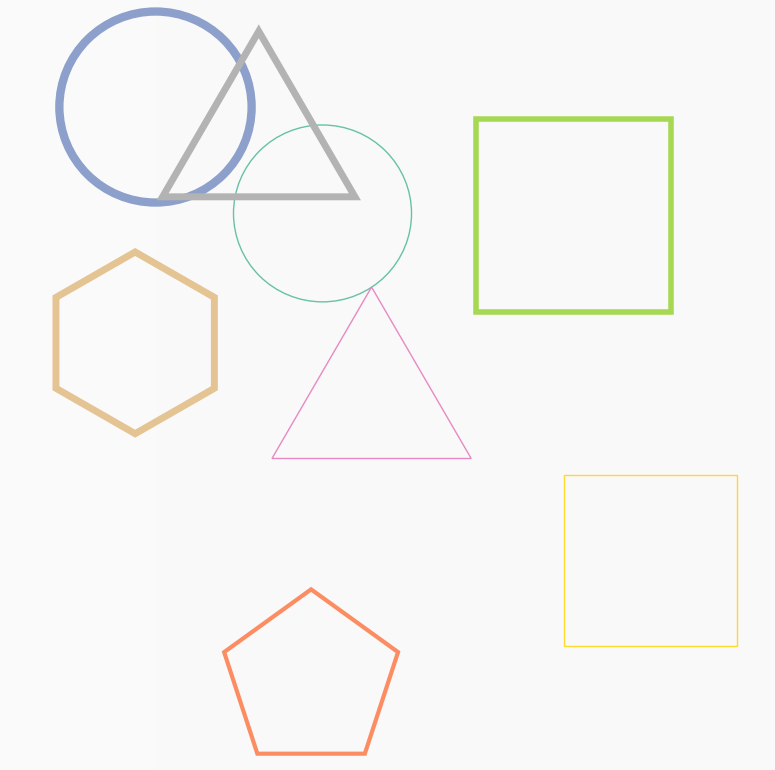[{"shape": "circle", "thickness": 0.5, "radius": 0.57, "center": [0.416, 0.723]}, {"shape": "pentagon", "thickness": 1.5, "radius": 0.59, "center": [0.401, 0.117]}, {"shape": "circle", "thickness": 3, "radius": 0.62, "center": [0.201, 0.861]}, {"shape": "triangle", "thickness": 0.5, "radius": 0.74, "center": [0.479, 0.479]}, {"shape": "square", "thickness": 2, "radius": 0.63, "center": [0.74, 0.72]}, {"shape": "square", "thickness": 0.5, "radius": 0.56, "center": [0.839, 0.272]}, {"shape": "hexagon", "thickness": 2.5, "radius": 0.59, "center": [0.174, 0.555]}, {"shape": "triangle", "thickness": 2.5, "radius": 0.72, "center": [0.334, 0.816]}]